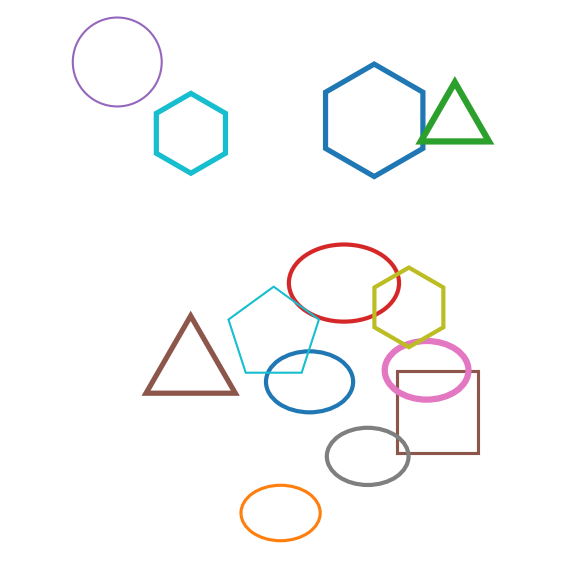[{"shape": "hexagon", "thickness": 2.5, "radius": 0.49, "center": [0.648, 0.791]}, {"shape": "oval", "thickness": 2, "radius": 0.38, "center": [0.536, 0.338]}, {"shape": "oval", "thickness": 1.5, "radius": 0.34, "center": [0.486, 0.111]}, {"shape": "triangle", "thickness": 3, "radius": 0.34, "center": [0.788, 0.788]}, {"shape": "oval", "thickness": 2, "radius": 0.48, "center": [0.596, 0.509]}, {"shape": "circle", "thickness": 1, "radius": 0.38, "center": [0.203, 0.892]}, {"shape": "triangle", "thickness": 2.5, "radius": 0.45, "center": [0.33, 0.363]}, {"shape": "square", "thickness": 1.5, "radius": 0.35, "center": [0.758, 0.286]}, {"shape": "oval", "thickness": 3, "radius": 0.36, "center": [0.739, 0.358]}, {"shape": "oval", "thickness": 2, "radius": 0.35, "center": [0.637, 0.209]}, {"shape": "hexagon", "thickness": 2, "radius": 0.34, "center": [0.708, 0.467]}, {"shape": "pentagon", "thickness": 1, "radius": 0.41, "center": [0.474, 0.42]}, {"shape": "hexagon", "thickness": 2.5, "radius": 0.35, "center": [0.331, 0.768]}]